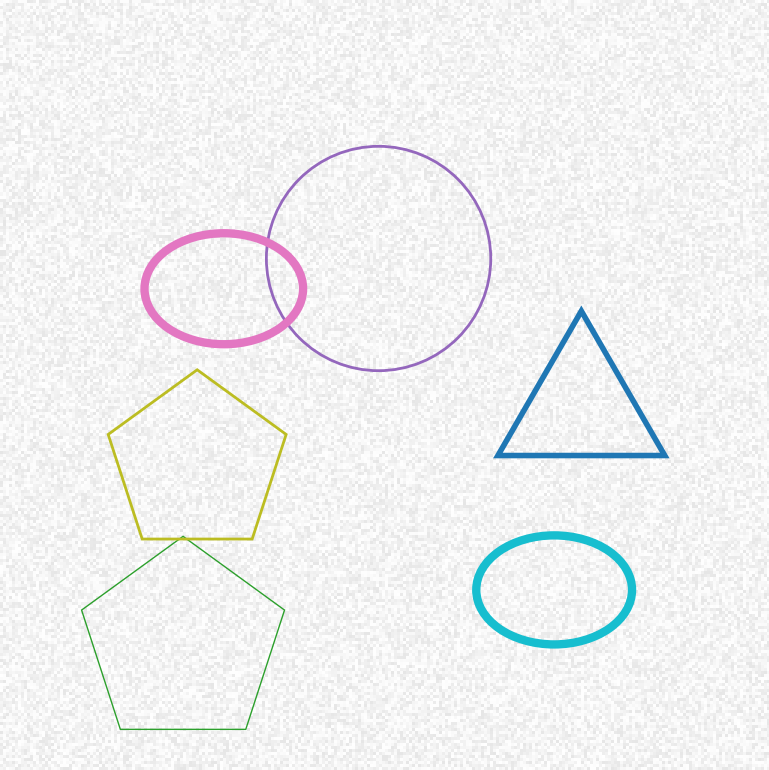[{"shape": "triangle", "thickness": 2, "radius": 0.63, "center": [0.755, 0.471]}, {"shape": "pentagon", "thickness": 0.5, "radius": 0.69, "center": [0.238, 0.165]}, {"shape": "circle", "thickness": 1, "radius": 0.73, "center": [0.492, 0.664]}, {"shape": "oval", "thickness": 3, "radius": 0.51, "center": [0.291, 0.625]}, {"shape": "pentagon", "thickness": 1, "radius": 0.61, "center": [0.256, 0.398]}, {"shape": "oval", "thickness": 3, "radius": 0.51, "center": [0.72, 0.234]}]